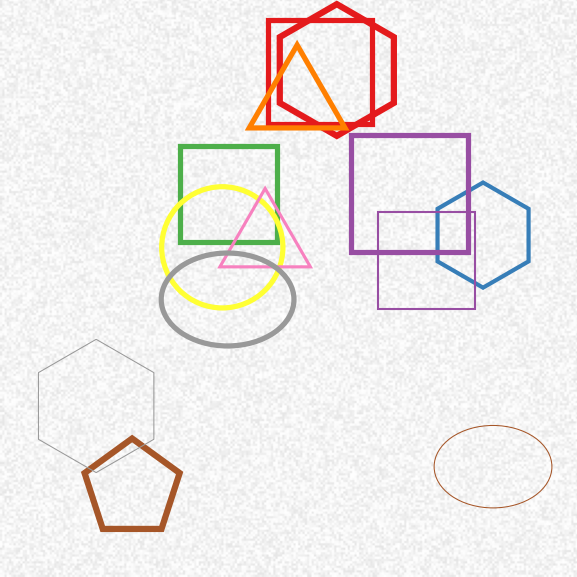[{"shape": "square", "thickness": 2.5, "radius": 0.45, "center": [0.554, 0.874]}, {"shape": "hexagon", "thickness": 3, "radius": 0.57, "center": [0.583, 0.878]}, {"shape": "hexagon", "thickness": 2, "radius": 0.46, "center": [0.836, 0.592]}, {"shape": "square", "thickness": 2.5, "radius": 0.42, "center": [0.396, 0.663]}, {"shape": "square", "thickness": 2.5, "radius": 0.51, "center": [0.71, 0.665]}, {"shape": "square", "thickness": 1, "radius": 0.42, "center": [0.739, 0.548]}, {"shape": "triangle", "thickness": 2.5, "radius": 0.48, "center": [0.514, 0.825]}, {"shape": "circle", "thickness": 2.5, "radius": 0.52, "center": [0.385, 0.571]}, {"shape": "oval", "thickness": 0.5, "radius": 0.51, "center": [0.854, 0.191]}, {"shape": "pentagon", "thickness": 3, "radius": 0.43, "center": [0.229, 0.153]}, {"shape": "triangle", "thickness": 1.5, "radius": 0.45, "center": [0.459, 0.582]}, {"shape": "oval", "thickness": 2.5, "radius": 0.57, "center": [0.394, 0.481]}, {"shape": "hexagon", "thickness": 0.5, "radius": 0.58, "center": [0.167, 0.296]}]